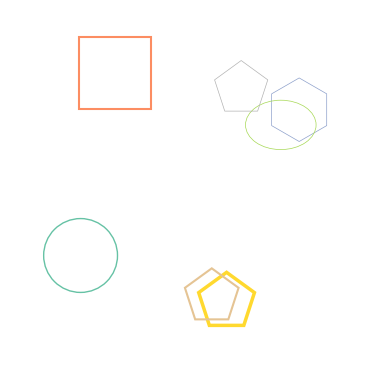[{"shape": "circle", "thickness": 1, "radius": 0.48, "center": [0.209, 0.336]}, {"shape": "square", "thickness": 1.5, "radius": 0.47, "center": [0.298, 0.809]}, {"shape": "hexagon", "thickness": 0.5, "radius": 0.41, "center": [0.777, 0.715]}, {"shape": "oval", "thickness": 0.5, "radius": 0.46, "center": [0.729, 0.676]}, {"shape": "pentagon", "thickness": 2.5, "radius": 0.38, "center": [0.589, 0.216]}, {"shape": "pentagon", "thickness": 1.5, "radius": 0.37, "center": [0.55, 0.23]}, {"shape": "pentagon", "thickness": 0.5, "radius": 0.36, "center": [0.626, 0.77]}]